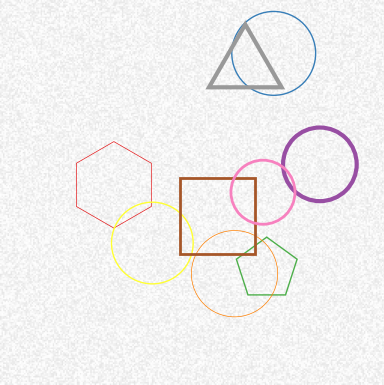[{"shape": "hexagon", "thickness": 0.5, "radius": 0.56, "center": [0.296, 0.52]}, {"shape": "circle", "thickness": 1, "radius": 0.54, "center": [0.711, 0.861]}, {"shape": "pentagon", "thickness": 1, "radius": 0.41, "center": [0.693, 0.301]}, {"shape": "circle", "thickness": 3, "radius": 0.48, "center": [0.831, 0.573]}, {"shape": "circle", "thickness": 0.5, "radius": 0.56, "center": [0.609, 0.289]}, {"shape": "circle", "thickness": 1, "radius": 0.53, "center": [0.396, 0.369]}, {"shape": "square", "thickness": 2, "radius": 0.49, "center": [0.565, 0.439]}, {"shape": "circle", "thickness": 2, "radius": 0.42, "center": [0.683, 0.501]}, {"shape": "triangle", "thickness": 3, "radius": 0.54, "center": [0.637, 0.828]}]